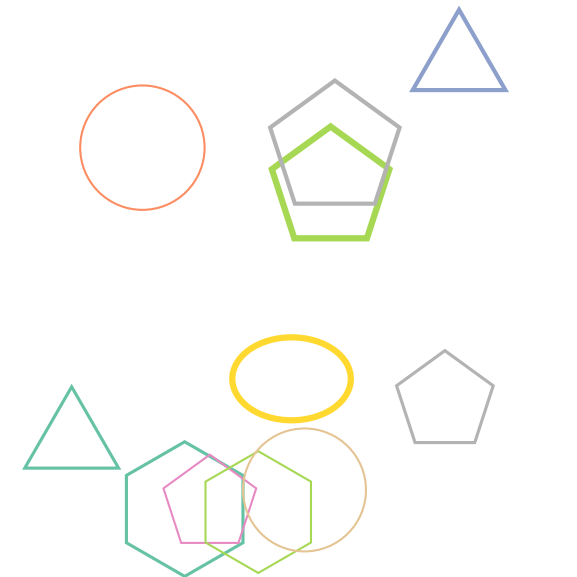[{"shape": "hexagon", "thickness": 1.5, "radius": 0.58, "center": [0.32, 0.118]}, {"shape": "triangle", "thickness": 1.5, "radius": 0.47, "center": [0.124, 0.235]}, {"shape": "circle", "thickness": 1, "radius": 0.54, "center": [0.247, 0.743]}, {"shape": "triangle", "thickness": 2, "radius": 0.46, "center": [0.795, 0.89]}, {"shape": "pentagon", "thickness": 1, "radius": 0.42, "center": [0.363, 0.127]}, {"shape": "hexagon", "thickness": 1, "radius": 0.53, "center": [0.447, 0.112]}, {"shape": "pentagon", "thickness": 3, "radius": 0.53, "center": [0.573, 0.673]}, {"shape": "oval", "thickness": 3, "radius": 0.51, "center": [0.505, 0.343]}, {"shape": "circle", "thickness": 1, "radius": 0.53, "center": [0.527, 0.151]}, {"shape": "pentagon", "thickness": 2, "radius": 0.59, "center": [0.58, 0.742]}, {"shape": "pentagon", "thickness": 1.5, "radius": 0.44, "center": [0.77, 0.304]}]